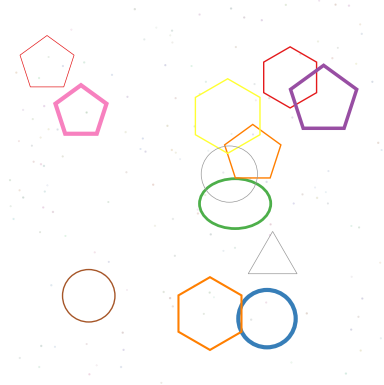[{"shape": "pentagon", "thickness": 0.5, "radius": 0.37, "center": [0.122, 0.834]}, {"shape": "hexagon", "thickness": 1, "radius": 0.4, "center": [0.754, 0.799]}, {"shape": "circle", "thickness": 3, "radius": 0.37, "center": [0.694, 0.172]}, {"shape": "oval", "thickness": 2, "radius": 0.46, "center": [0.611, 0.471]}, {"shape": "pentagon", "thickness": 2.5, "radius": 0.45, "center": [0.841, 0.74]}, {"shape": "hexagon", "thickness": 1.5, "radius": 0.47, "center": [0.545, 0.186]}, {"shape": "pentagon", "thickness": 1, "radius": 0.38, "center": [0.657, 0.6]}, {"shape": "hexagon", "thickness": 1, "radius": 0.48, "center": [0.591, 0.699]}, {"shape": "circle", "thickness": 1, "radius": 0.34, "center": [0.231, 0.232]}, {"shape": "pentagon", "thickness": 3, "radius": 0.35, "center": [0.21, 0.709]}, {"shape": "triangle", "thickness": 0.5, "radius": 0.37, "center": [0.708, 0.326]}, {"shape": "circle", "thickness": 0.5, "radius": 0.37, "center": [0.596, 0.548]}]